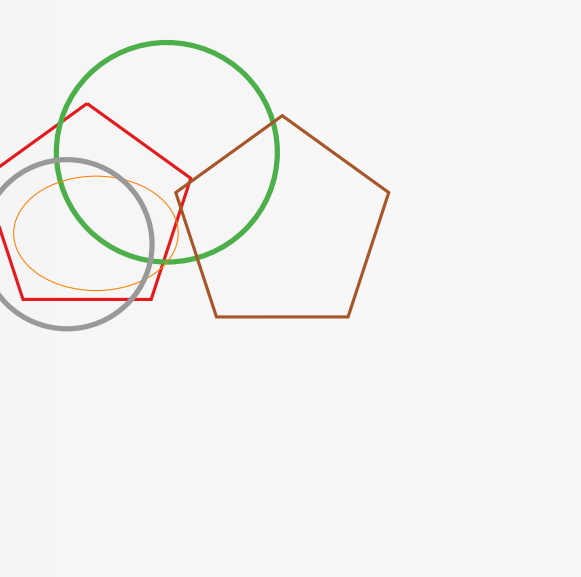[{"shape": "pentagon", "thickness": 1.5, "radius": 0.94, "center": [0.15, 0.632]}, {"shape": "circle", "thickness": 2.5, "radius": 0.95, "center": [0.287, 0.735]}, {"shape": "oval", "thickness": 0.5, "radius": 0.71, "center": [0.165, 0.595]}, {"shape": "pentagon", "thickness": 1.5, "radius": 0.96, "center": [0.486, 0.606]}, {"shape": "circle", "thickness": 2.5, "radius": 0.73, "center": [0.115, 0.576]}]